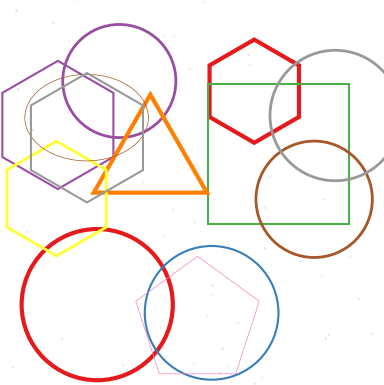[{"shape": "hexagon", "thickness": 3, "radius": 0.67, "center": [0.66, 0.763]}, {"shape": "circle", "thickness": 3, "radius": 0.98, "center": [0.252, 0.209]}, {"shape": "circle", "thickness": 1.5, "radius": 0.87, "center": [0.55, 0.187]}, {"shape": "square", "thickness": 1.5, "radius": 0.91, "center": [0.723, 0.6]}, {"shape": "circle", "thickness": 2, "radius": 0.73, "center": [0.31, 0.79]}, {"shape": "hexagon", "thickness": 1.5, "radius": 0.83, "center": [0.15, 0.675]}, {"shape": "triangle", "thickness": 3, "radius": 0.85, "center": [0.391, 0.584]}, {"shape": "hexagon", "thickness": 2, "radius": 0.74, "center": [0.147, 0.484]}, {"shape": "circle", "thickness": 2, "radius": 0.76, "center": [0.816, 0.482]}, {"shape": "oval", "thickness": 0.5, "radius": 0.8, "center": [0.225, 0.694]}, {"shape": "pentagon", "thickness": 0.5, "radius": 0.84, "center": [0.513, 0.166]}, {"shape": "hexagon", "thickness": 1.5, "radius": 0.84, "center": [0.226, 0.642]}, {"shape": "circle", "thickness": 2, "radius": 0.85, "center": [0.871, 0.7]}]